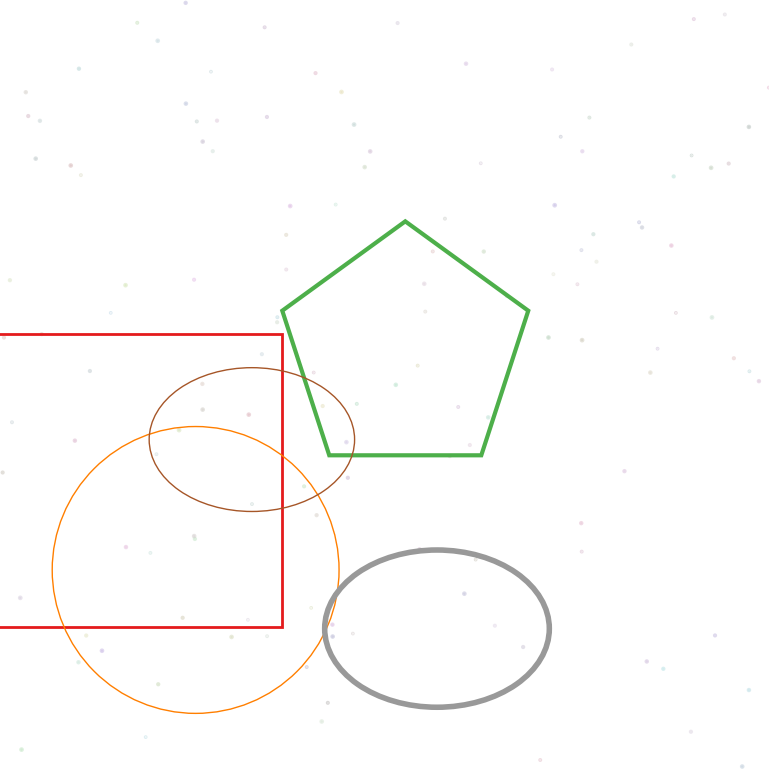[{"shape": "square", "thickness": 1, "radius": 0.95, "center": [0.175, 0.376]}, {"shape": "pentagon", "thickness": 1.5, "radius": 0.84, "center": [0.526, 0.545]}, {"shape": "circle", "thickness": 0.5, "radius": 0.93, "center": [0.254, 0.26]}, {"shape": "oval", "thickness": 0.5, "radius": 0.67, "center": [0.327, 0.429]}, {"shape": "oval", "thickness": 2, "radius": 0.73, "center": [0.568, 0.184]}]